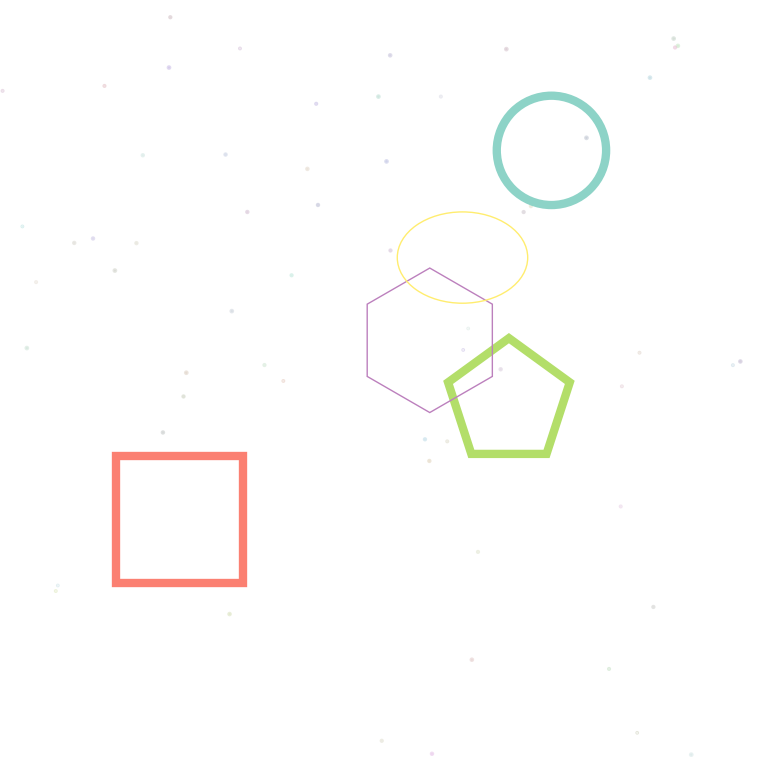[{"shape": "circle", "thickness": 3, "radius": 0.36, "center": [0.716, 0.805]}, {"shape": "square", "thickness": 3, "radius": 0.41, "center": [0.233, 0.325]}, {"shape": "pentagon", "thickness": 3, "radius": 0.42, "center": [0.661, 0.478]}, {"shape": "hexagon", "thickness": 0.5, "radius": 0.47, "center": [0.558, 0.558]}, {"shape": "oval", "thickness": 0.5, "radius": 0.42, "center": [0.601, 0.666]}]